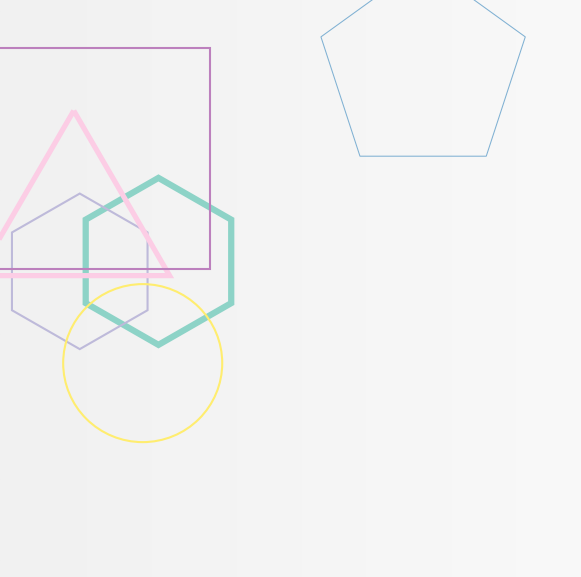[{"shape": "hexagon", "thickness": 3, "radius": 0.72, "center": [0.273, 0.547]}, {"shape": "hexagon", "thickness": 1, "radius": 0.67, "center": [0.137, 0.529]}, {"shape": "pentagon", "thickness": 0.5, "radius": 0.92, "center": [0.728, 0.878]}, {"shape": "triangle", "thickness": 2.5, "radius": 0.95, "center": [0.127, 0.617]}, {"shape": "square", "thickness": 1, "radius": 0.96, "center": [0.171, 0.725]}, {"shape": "circle", "thickness": 1, "radius": 0.68, "center": [0.246, 0.37]}]